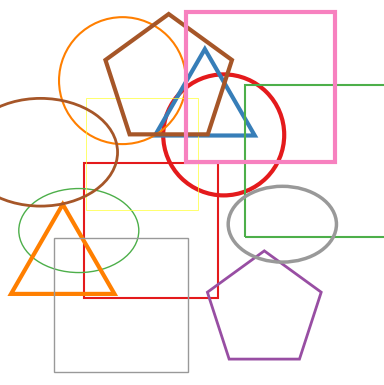[{"shape": "circle", "thickness": 3, "radius": 0.79, "center": [0.581, 0.65]}, {"shape": "square", "thickness": 1.5, "radius": 0.87, "center": [0.393, 0.401]}, {"shape": "triangle", "thickness": 3, "radius": 0.75, "center": [0.532, 0.723]}, {"shape": "oval", "thickness": 1, "radius": 0.78, "center": [0.205, 0.401]}, {"shape": "square", "thickness": 1.5, "radius": 0.99, "center": [0.834, 0.582]}, {"shape": "pentagon", "thickness": 2, "radius": 0.78, "center": [0.687, 0.193]}, {"shape": "circle", "thickness": 1.5, "radius": 0.82, "center": [0.318, 0.791]}, {"shape": "triangle", "thickness": 3, "radius": 0.78, "center": [0.163, 0.314]}, {"shape": "square", "thickness": 0.5, "radius": 0.73, "center": [0.369, 0.6]}, {"shape": "pentagon", "thickness": 3, "radius": 0.86, "center": [0.438, 0.791]}, {"shape": "oval", "thickness": 2, "radius": 1.0, "center": [0.105, 0.605]}, {"shape": "square", "thickness": 3, "radius": 0.97, "center": [0.676, 0.774]}, {"shape": "square", "thickness": 1, "radius": 0.87, "center": [0.314, 0.207]}, {"shape": "oval", "thickness": 2.5, "radius": 0.7, "center": [0.733, 0.418]}]